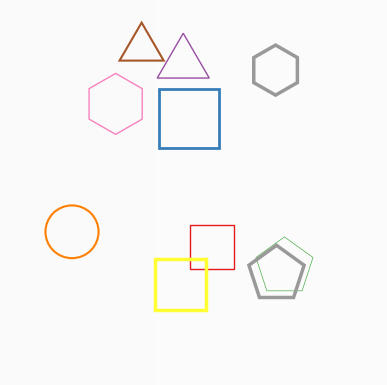[{"shape": "square", "thickness": 1, "radius": 0.29, "center": [0.547, 0.359]}, {"shape": "square", "thickness": 2, "radius": 0.39, "center": [0.488, 0.692]}, {"shape": "pentagon", "thickness": 0.5, "radius": 0.39, "center": [0.734, 0.307]}, {"shape": "triangle", "thickness": 1, "radius": 0.39, "center": [0.473, 0.836]}, {"shape": "circle", "thickness": 1.5, "radius": 0.34, "center": [0.186, 0.398]}, {"shape": "square", "thickness": 2.5, "radius": 0.33, "center": [0.466, 0.261]}, {"shape": "triangle", "thickness": 1.5, "radius": 0.33, "center": [0.365, 0.875]}, {"shape": "hexagon", "thickness": 1, "radius": 0.4, "center": [0.298, 0.73]}, {"shape": "hexagon", "thickness": 2.5, "radius": 0.32, "center": [0.711, 0.818]}, {"shape": "pentagon", "thickness": 2.5, "radius": 0.37, "center": [0.714, 0.288]}]